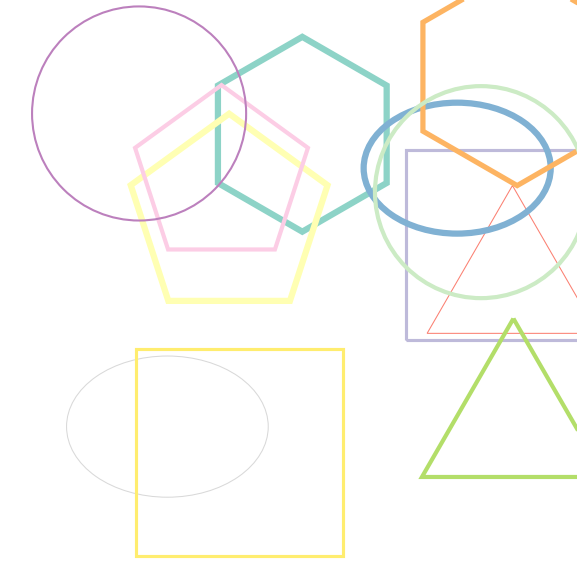[{"shape": "hexagon", "thickness": 3, "radius": 0.84, "center": [0.523, 0.767]}, {"shape": "pentagon", "thickness": 3, "radius": 0.9, "center": [0.397, 0.623]}, {"shape": "square", "thickness": 1.5, "radius": 0.82, "center": [0.868, 0.575]}, {"shape": "triangle", "thickness": 0.5, "radius": 0.85, "center": [0.887, 0.507]}, {"shape": "oval", "thickness": 3, "radius": 0.81, "center": [0.792, 0.708]}, {"shape": "hexagon", "thickness": 2.5, "radius": 0.94, "center": [0.896, 0.866]}, {"shape": "triangle", "thickness": 2, "radius": 0.91, "center": [0.889, 0.265]}, {"shape": "pentagon", "thickness": 2, "radius": 0.79, "center": [0.384, 0.694]}, {"shape": "oval", "thickness": 0.5, "radius": 0.87, "center": [0.29, 0.26]}, {"shape": "circle", "thickness": 1, "radius": 0.93, "center": [0.241, 0.803]}, {"shape": "circle", "thickness": 2, "radius": 0.92, "center": [0.833, 0.666]}, {"shape": "square", "thickness": 1.5, "radius": 0.89, "center": [0.415, 0.215]}]